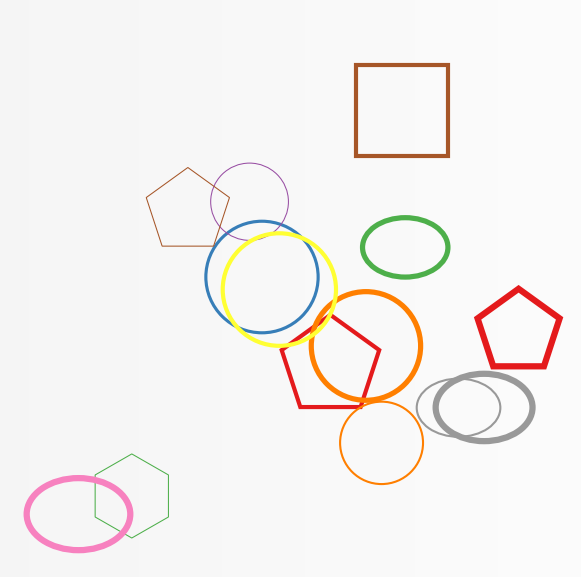[{"shape": "pentagon", "thickness": 3, "radius": 0.37, "center": [0.892, 0.425]}, {"shape": "pentagon", "thickness": 2, "radius": 0.44, "center": [0.569, 0.366]}, {"shape": "circle", "thickness": 1.5, "radius": 0.48, "center": [0.451, 0.519]}, {"shape": "hexagon", "thickness": 0.5, "radius": 0.36, "center": [0.227, 0.14]}, {"shape": "oval", "thickness": 2.5, "radius": 0.37, "center": [0.697, 0.571]}, {"shape": "circle", "thickness": 0.5, "radius": 0.33, "center": [0.429, 0.65]}, {"shape": "circle", "thickness": 2.5, "radius": 0.47, "center": [0.63, 0.4]}, {"shape": "circle", "thickness": 1, "radius": 0.36, "center": [0.656, 0.232]}, {"shape": "circle", "thickness": 2, "radius": 0.49, "center": [0.481, 0.498]}, {"shape": "square", "thickness": 2, "radius": 0.4, "center": [0.691, 0.808]}, {"shape": "pentagon", "thickness": 0.5, "radius": 0.38, "center": [0.323, 0.634]}, {"shape": "oval", "thickness": 3, "radius": 0.45, "center": [0.135, 0.109]}, {"shape": "oval", "thickness": 1, "radius": 0.36, "center": [0.789, 0.293]}, {"shape": "oval", "thickness": 3, "radius": 0.42, "center": [0.833, 0.294]}]